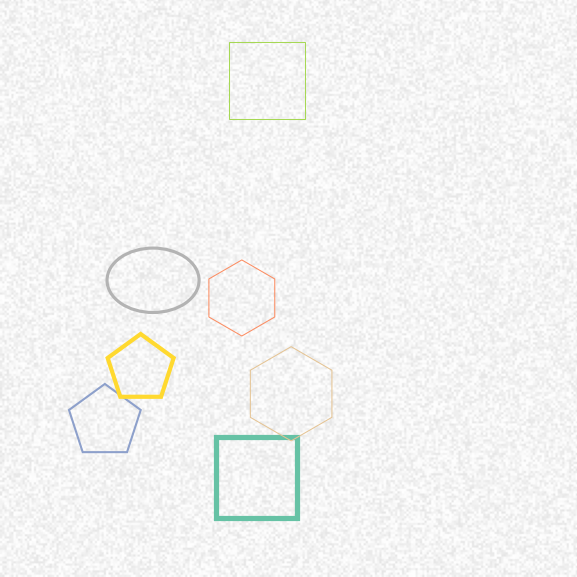[{"shape": "square", "thickness": 2.5, "radius": 0.35, "center": [0.444, 0.172]}, {"shape": "hexagon", "thickness": 0.5, "radius": 0.33, "center": [0.419, 0.483]}, {"shape": "pentagon", "thickness": 1, "radius": 0.33, "center": [0.182, 0.269]}, {"shape": "square", "thickness": 0.5, "radius": 0.33, "center": [0.462, 0.86]}, {"shape": "pentagon", "thickness": 2, "radius": 0.3, "center": [0.244, 0.361]}, {"shape": "hexagon", "thickness": 0.5, "radius": 0.41, "center": [0.504, 0.317]}, {"shape": "oval", "thickness": 1.5, "radius": 0.4, "center": [0.265, 0.514]}]